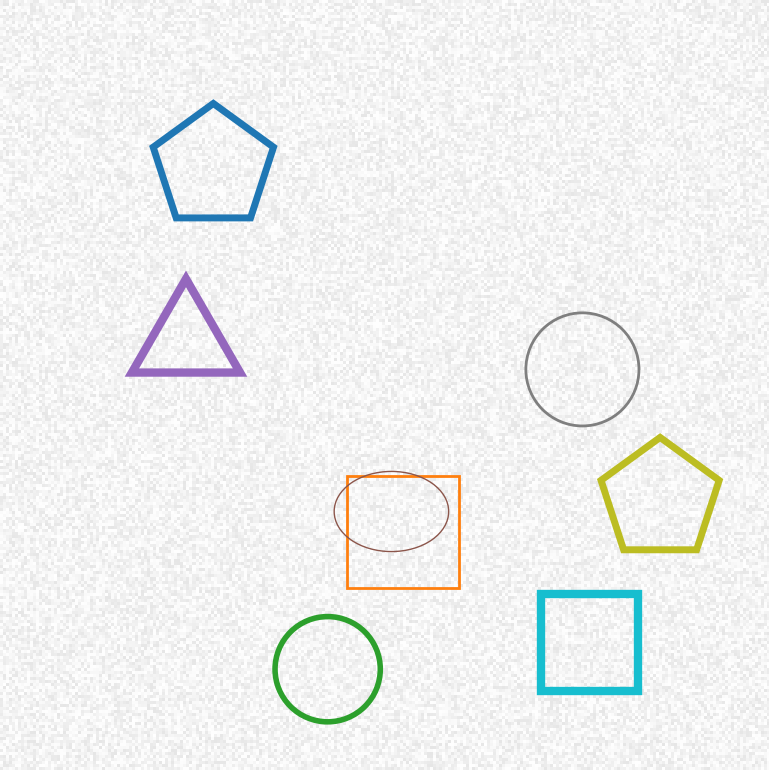[{"shape": "pentagon", "thickness": 2.5, "radius": 0.41, "center": [0.277, 0.783]}, {"shape": "square", "thickness": 1, "radius": 0.36, "center": [0.523, 0.309]}, {"shape": "circle", "thickness": 2, "radius": 0.34, "center": [0.426, 0.131]}, {"shape": "triangle", "thickness": 3, "radius": 0.41, "center": [0.242, 0.557]}, {"shape": "oval", "thickness": 0.5, "radius": 0.37, "center": [0.508, 0.336]}, {"shape": "circle", "thickness": 1, "radius": 0.37, "center": [0.756, 0.52]}, {"shape": "pentagon", "thickness": 2.5, "radius": 0.4, "center": [0.857, 0.351]}, {"shape": "square", "thickness": 3, "radius": 0.31, "center": [0.766, 0.166]}]